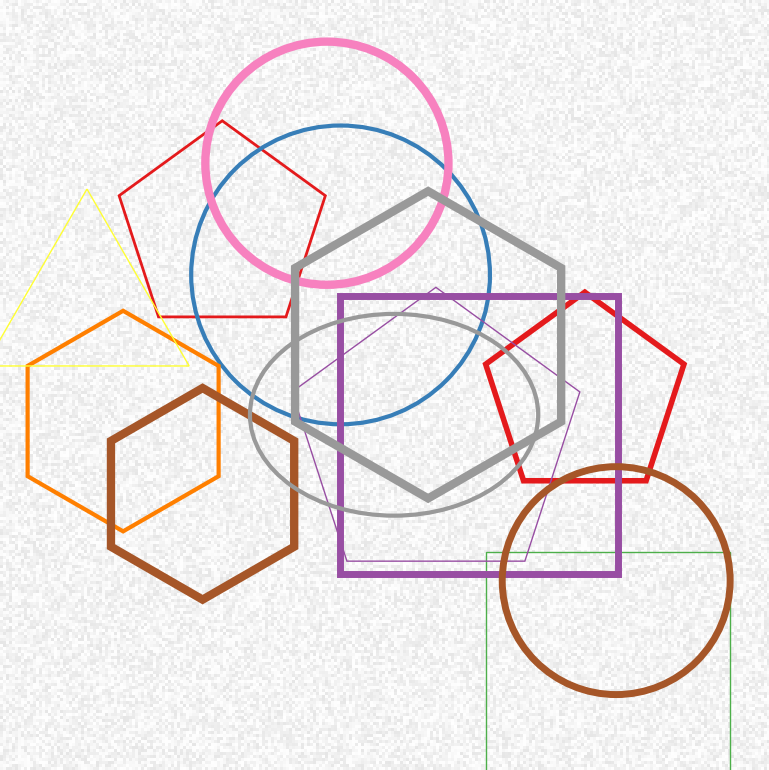[{"shape": "pentagon", "thickness": 1, "radius": 0.7, "center": [0.289, 0.702]}, {"shape": "pentagon", "thickness": 2, "radius": 0.68, "center": [0.76, 0.485]}, {"shape": "circle", "thickness": 1.5, "radius": 0.97, "center": [0.442, 0.643]}, {"shape": "square", "thickness": 0.5, "radius": 0.79, "center": [0.79, 0.124]}, {"shape": "square", "thickness": 2.5, "radius": 0.9, "center": [0.622, 0.435]}, {"shape": "pentagon", "thickness": 0.5, "radius": 0.98, "center": [0.566, 0.43]}, {"shape": "hexagon", "thickness": 1.5, "radius": 0.72, "center": [0.16, 0.453]}, {"shape": "triangle", "thickness": 0.5, "radius": 0.77, "center": [0.113, 0.601]}, {"shape": "hexagon", "thickness": 3, "radius": 0.69, "center": [0.263, 0.359]}, {"shape": "circle", "thickness": 2.5, "radius": 0.74, "center": [0.8, 0.246]}, {"shape": "circle", "thickness": 3, "radius": 0.79, "center": [0.425, 0.788]}, {"shape": "hexagon", "thickness": 3, "radius": 1.0, "center": [0.556, 0.552]}, {"shape": "oval", "thickness": 1.5, "radius": 0.94, "center": [0.512, 0.461]}]